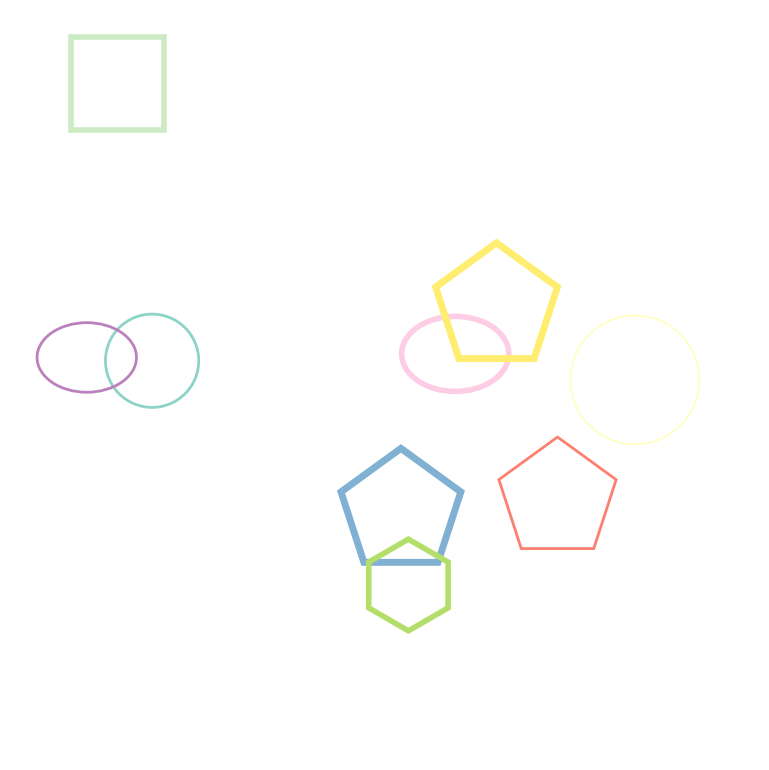[{"shape": "circle", "thickness": 1, "radius": 0.3, "center": [0.198, 0.531]}, {"shape": "circle", "thickness": 0.5, "radius": 0.42, "center": [0.825, 0.507]}, {"shape": "pentagon", "thickness": 1, "radius": 0.4, "center": [0.724, 0.352]}, {"shape": "pentagon", "thickness": 2.5, "radius": 0.41, "center": [0.521, 0.336]}, {"shape": "hexagon", "thickness": 2, "radius": 0.3, "center": [0.53, 0.24]}, {"shape": "oval", "thickness": 2, "radius": 0.35, "center": [0.591, 0.54]}, {"shape": "oval", "thickness": 1, "radius": 0.32, "center": [0.113, 0.536]}, {"shape": "square", "thickness": 2, "radius": 0.3, "center": [0.153, 0.891]}, {"shape": "pentagon", "thickness": 2.5, "radius": 0.42, "center": [0.645, 0.602]}]